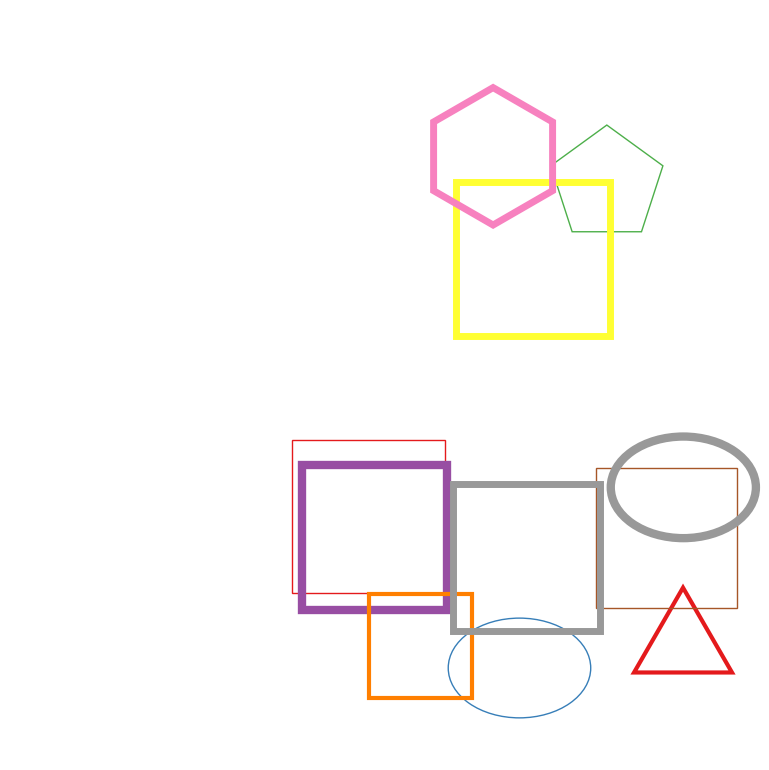[{"shape": "triangle", "thickness": 1.5, "radius": 0.37, "center": [0.887, 0.163]}, {"shape": "square", "thickness": 0.5, "radius": 0.5, "center": [0.478, 0.329]}, {"shape": "oval", "thickness": 0.5, "radius": 0.46, "center": [0.675, 0.132]}, {"shape": "pentagon", "thickness": 0.5, "radius": 0.38, "center": [0.788, 0.761]}, {"shape": "square", "thickness": 3, "radius": 0.47, "center": [0.487, 0.302]}, {"shape": "square", "thickness": 1.5, "radius": 0.34, "center": [0.546, 0.161]}, {"shape": "square", "thickness": 2.5, "radius": 0.5, "center": [0.692, 0.664]}, {"shape": "square", "thickness": 0.5, "radius": 0.46, "center": [0.866, 0.301]}, {"shape": "hexagon", "thickness": 2.5, "radius": 0.45, "center": [0.64, 0.797]}, {"shape": "oval", "thickness": 3, "radius": 0.47, "center": [0.887, 0.367]}, {"shape": "square", "thickness": 2.5, "radius": 0.48, "center": [0.684, 0.276]}]